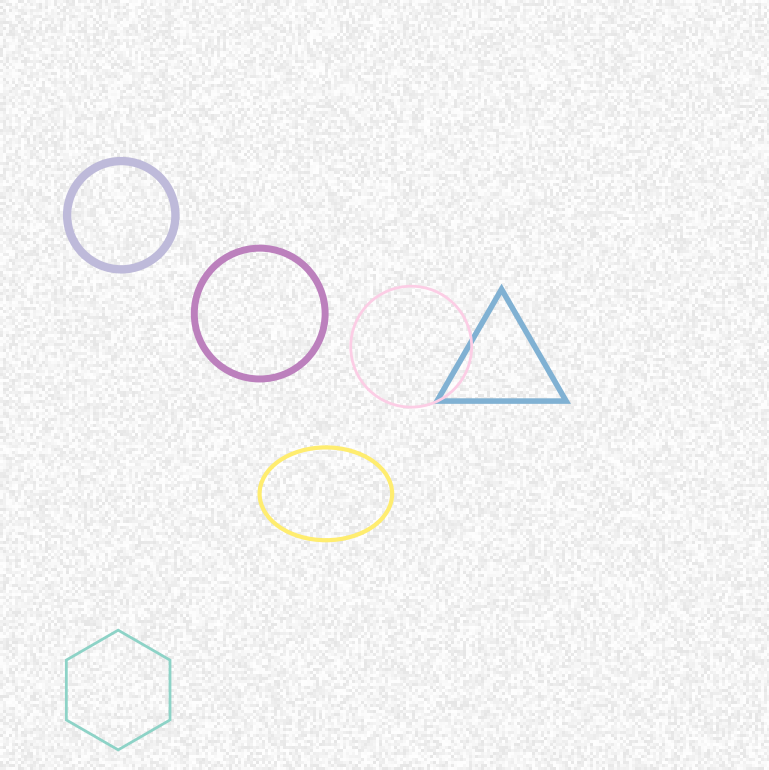[{"shape": "hexagon", "thickness": 1, "radius": 0.39, "center": [0.153, 0.104]}, {"shape": "circle", "thickness": 3, "radius": 0.35, "center": [0.157, 0.721]}, {"shape": "triangle", "thickness": 2, "radius": 0.48, "center": [0.651, 0.528]}, {"shape": "circle", "thickness": 1, "radius": 0.39, "center": [0.534, 0.55]}, {"shape": "circle", "thickness": 2.5, "radius": 0.42, "center": [0.337, 0.593]}, {"shape": "oval", "thickness": 1.5, "radius": 0.43, "center": [0.423, 0.359]}]